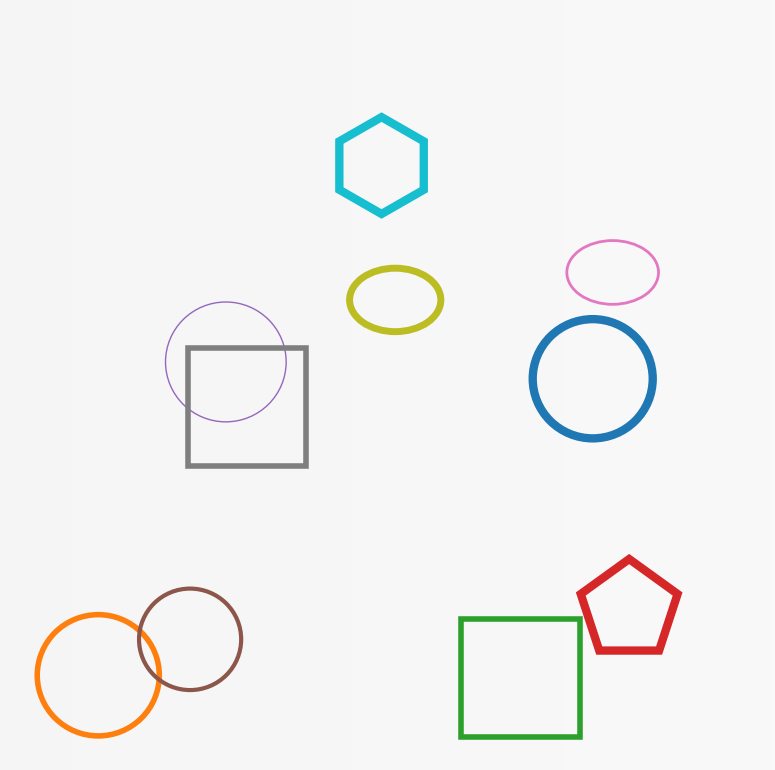[{"shape": "circle", "thickness": 3, "radius": 0.39, "center": [0.765, 0.508]}, {"shape": "circle", "thickness": 2, "radius": 0.39, "center": [0.127, 0.123]}, {"shape": "square", "thickness": 2, "radius": 0.38, "center": [0.672, 0.12]}, {"shape": "pentagon", "thickness": 3, "radius": 0.33, "center": [0.812, 0.208]}, {"shape": "circle", "thickness": 0.5, "radius": 0.39, "center": [0.291, 0.53]}, {"shape": "circle", "thickness": 1.5, "radius": 0.33, "center": [0.245, 0.17]}, {"shape": "oval", "thickness": 1, "radius": 0.3, "center": [0.791, 0.646]}, {"shape": "square", "thickness": 2, "radius": 0.38, "center": [0.318, 0.471]}, {"shape": "oval", "thickness": 2.5, "radius": 0.29, "center": [0.51, 0.61]}, {"shape": "hexagon", "thickness": 3, "radius": 0.31, "center": [0.492, 0.785]}]